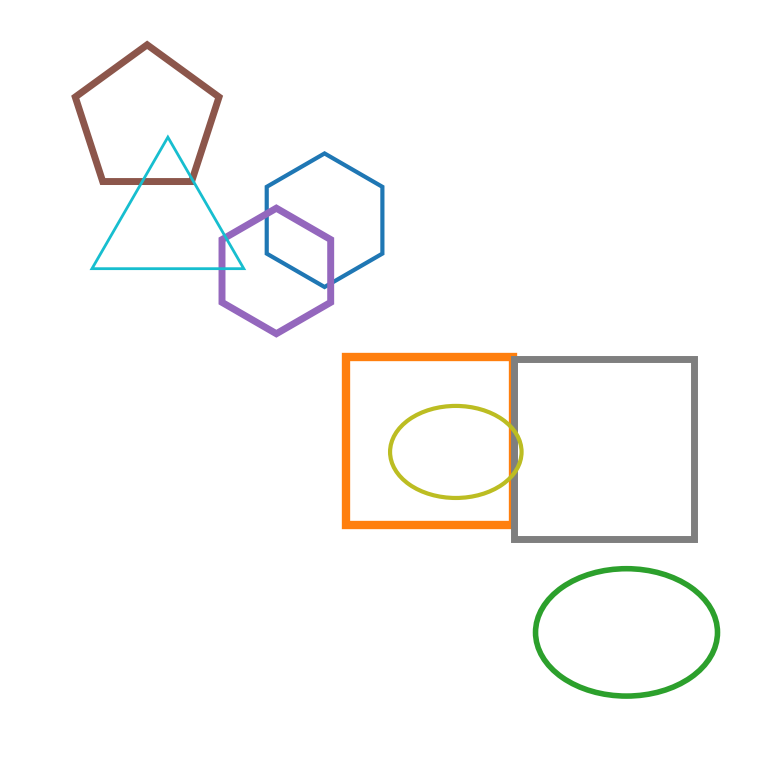[{"shape": "hexagon", "thickness": 1.5, "radius": 0.43, "center": [0.422, 0.714]}, {"shape": "square", "thickness": 3, "radius": 0.54, "center": [0.558, 0.427]}, {"shape": "oval", "thickness": 2, "radius": 0.59, "center": [0.814, 0.179]}, {"shape": "hexagon", "thickness": 2.5, "radius": 0.41, "center": [0.359, 0.648]}, {"shape": "pentagon", "thickness": 2.5, "radius": 0.49, "center": [0.191, 0.844]}, {"shape": "square", "thickness": 2.5, "radius": 0.58, "center": [0.784, 0.417]}, {"shape": "oval", "thickness": 1.5, "radius": 0.43, "center": [0.592, 0.413]}, {"shape": "triangle", "thickness": 1, "radius": 0.57, "center": [0.218, 0.708]}]